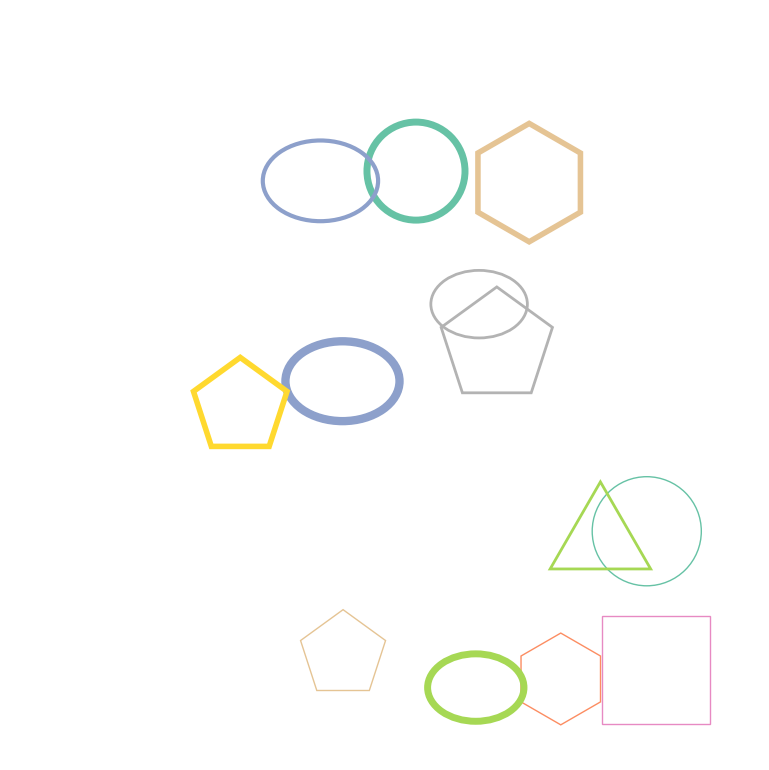[{"shape": "circle", "thickness": 0.5, "radius": 0.35, "center": [0.84, 0.31]}, {"shape": "circle", "thickness": 2.5, "radius": 0.32, "center": [0.54, 0.778]}, {"shape": "hexagon", "thickness": 0.5, "radius": 0.3, "center": [0.728, 0.118]}, {"shape": "oval", "thickness": 1.5, "radius": 0.37, "center": [0.416, 0.765]}, {"shape": "oval", "thickness": 3, "radius": 0.37, "center": [0.445, 0.505]}, {"shape": "square", "thickness": 0.5, "radius": 0.35, "center": [0.852, 0.13]}, {"shape": "triangle", "thickness": 1, "radius": 0.38, "center": [0.78, 0.299]}, {"shape": "oval", "thickness": 2.5, "radius": 0.31, "center": [0.618, 0.107]}, {"shape": "pentagon", "thickness": 2, "radius": 0.32, "center": [0.312, 0.472]}, {"shape": "pentagon", "thickness": 0.5, "radius": 0.29, "center": [0.446, 0.15]}, {"shape": "hexagon", "thickness": 2, "radius": 0.38, "center": [0.687, 0.763]}, {"shape": "pentagon", "thickness": 1, "radius": 0.38, "center": [0.645, 0.551]}, {"shape": "oval", "thickness": 1, "radius": 0.31, "center": [0.622, 0.605]}]